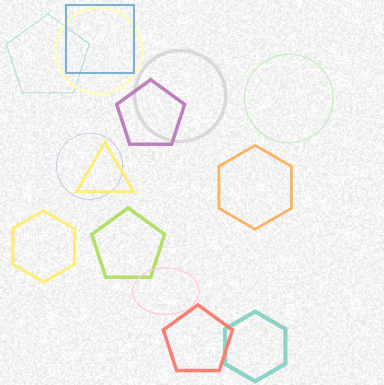[{"shape": "hexagon", "thickness": 3, "radius": 0.45, "center": [0.663, 0.1]}, {"shape": "pentagon", "thickness": 0.5, "radius": 0.57, "center": [0.124, 0.851]}, {"shape": "circle", "thickness": 1.5, "radius": 0.56, "center": [0.257, 0.869]}, {"shape": "circle", "thickness": 0.5, "radius": 0.43, "center": [0.233, 0.568]}, {"shape": "pentagon", "thickness": 2.5, "radius": 0.47, "center": [0.514, 0.114]}, {"shape": "square", "thickness": 1.5, "radius": 0.44, "center": [0.26, 0.899]}, {"shape": "hexagon", "thickness": 2, "radius": 0.54, "center": [0.663, 0.513]}, {"shape": "pentagon", "thickness": 2.5, "radius": 0.5, "center": [0.333, 0.36]}, {"shape": "oval", "thickness": 1, "radius": 0.43, "center": [0.431, 0.243]}, {"shape": "circle", "thickness": 2.5, "radius": 0.59, "center": [0.468, 0.751]}, {"shape": "pentagon", "thickness": 2.5, "radius": 0.46, "center": [0.391, 0.7]}, {"shape": "circle", "thickness": 1, "radius": 0.58, "center": [0.75, 0.744]}, {"shape": "triangle", "thickness": 2, "radius": 0.43, "center": [0.273, 0.545]}, {"shape": "hexagon", "thickness": 2, "radius": 0.46, "center": [0.113, 0.36]}]